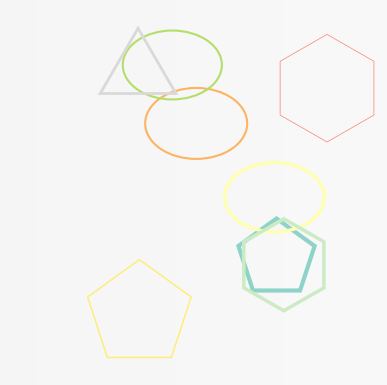[{"shape": "pentagon", "thickness": 3, "radius": 0.52, "center": [0.714, 0.329]}, {"shape": "oval", "thickness": 2.5, "radius": 0.64, "center": [0.708, 0.488]}, {"shape": "hexagon", "thickness": 0.5, "radius": 0.7, "center": [0.844, 0.771]}, {"shape": "oval", "thickness": 1.5, "radius": 0.66, "center": [0.506, 0.679]}, {"shape": "oval", "thickness": 1.5, "radius": 0.64, "center": [0.445, 0.831]}, {"shape": "triangle", "thickness": 2, "radius": 0.56, "center": [0.356, 0.814]}, {"shape": "hexagon", "thickness": 2.5, "radius": 0.6, "center": [0.733, 0.312]}, {"shape": "pentagon", "thickness": 1, "radius": 0.7, "center": [0.36, 0.185]}]